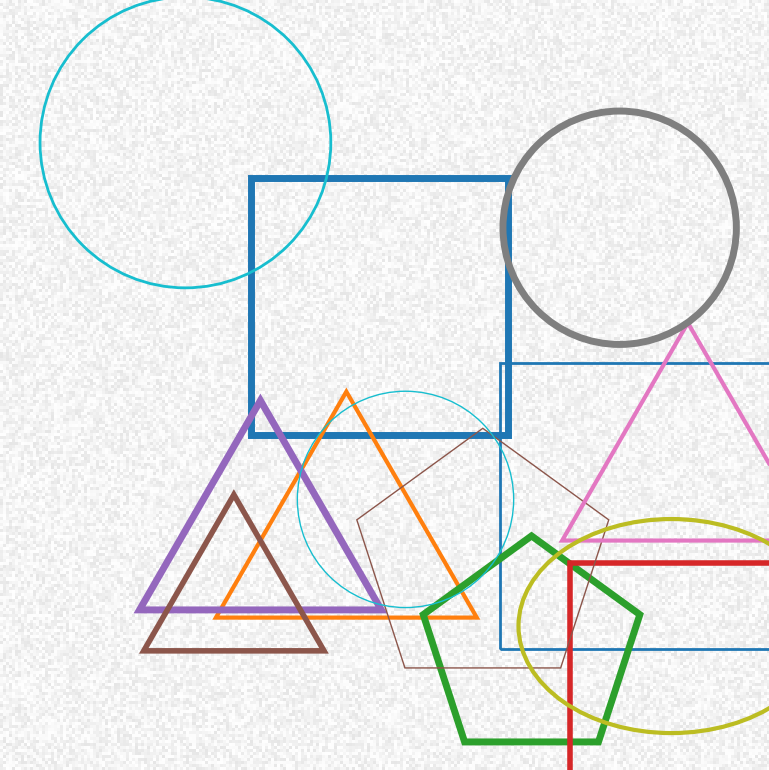[{"shape": "square", "thickness": 1, "radius": 0.93, "center": [0.835, 0.343]}, {"shape": "square", "thickness": 2.5, "radius": 0.84, "center": [0.493, 0.602]}, {"shape": "triangle", "thickness": 1.5, "radius": 0.98, "center": [0.45, 0.296]}, {"shape": "pentagon", "thickness": 2.5, "radius": 0.74, "center": [0.69, 0.156]}, {"shape": "square", "thickness": 2, "radius": 0.79, "center": [0.897, 0.112]}, {"shape": "triangle", "thickness": 2.5, "radius": 0.91, "center": [0.338, 0.299]}, {"shape": "triangle", "thickness": 2, "radius": 0.68, "center": [0.304, 0.222]}, {"shape": "pentagon", "thickness": 0.5, "radius": 0.86, "center": [0.627, 0.272]}, {"shape": "triangle", "thickness": 1.5, "radius": 0.94, "center": [0.893, 0.392]}, {"shape": "circle", "thickness": 2.5, "radius": 0.76, "center": [0.805, 0.704]}, {"shape": "oval", "thickness": 1.5, "radius": 0.99, "center": [0.872, 0.187]}, {"shape": "circle", "thickness": 0.5, "radius": 0.7, "center": [0.527, 0.351]}, {"shape": "circle", "thickness": 1, "radius": 0.94, "center": [0.241, 0.815]}]